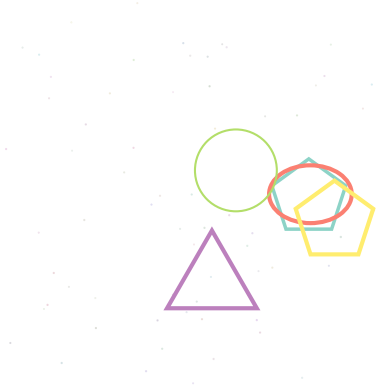[{"shape": "pentagon", "thickness": 2.5, "radius": 0.5, "center": [0.802, 0.486]}, {"shape": "oval", "thickness": 3, "radius": 0.54, "center": [0.806, 0.496]}, {"shape": "circle", "thickness": 1.5, "radius": 0.53, "center": [0.613, 0.557]}, {"shape": "triangle", "thickness": 3, "radius": 0.67, "center": [0.55, 0.267]}, {"shape": "pentagon", "thickness": 3, "radius": 0.53, "center": [0.869, 0.425]}]